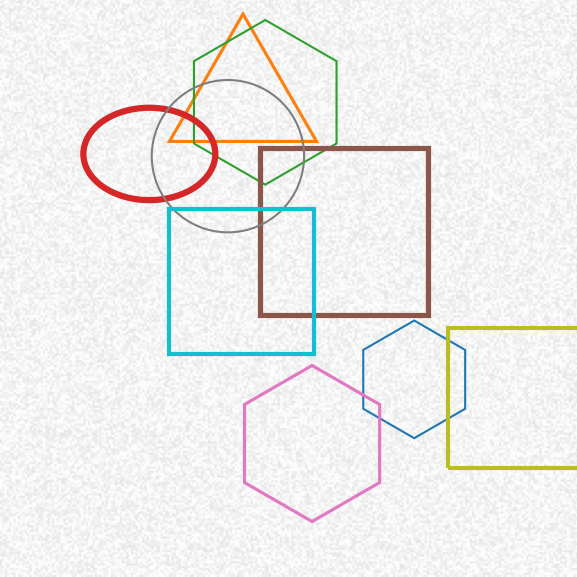[{"shape": "hexagon", "thickness": 1, "radius": 0.51, "center": [0.717, 0.342]}, {"shape": "triangle", "thickness": 1.5, "radius": 0.74, "center": [0.421, 0.828]}, {"shape": "hexagon", "thickness": 1, "radius": 0.71, "center": [0.459, 0.822]}, {"shape": "oval", "thickness": 3, "radius": 0.57, "center": [0.259, 0.733]}, {"shape": "square", "thickness": 2.5, "radius": 0.72, "center": [0.596, 0.599]}, {"shape": "hexagon", "thickness": 1.5, "radius": 0.68, "center": [0.54, 0.231]}, {"shape": "circle", "thickness": 1, "radius": 0.66, "center": [0.395, 0.729]}, {"shape": "square", "thickness": 2, "radius": 0.61, "center": [0.897, 0.31]}, {"shape": "square", "thickness": 2, "radius": 0.63, "center": [0.418, 0.512]}]